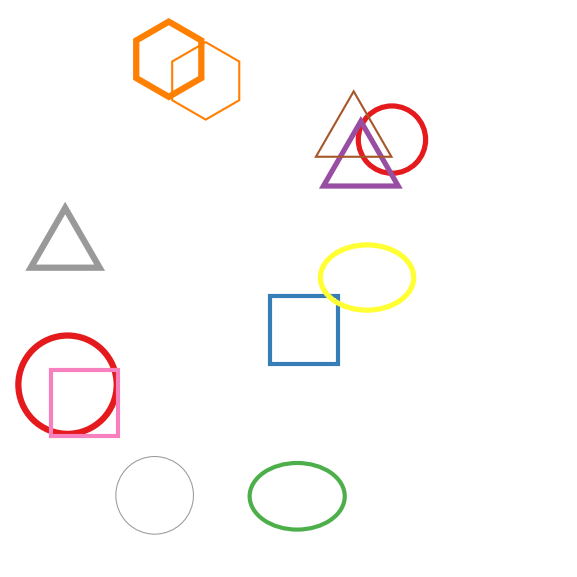[{"shape": "circle", "thickness": 2.5, "radius": 0.29, "center": [0.679, 0.757]}, {"shape": "circle", "thickness": 3, "radius": 0.43, "center": [0.117, 0.333]}, {"shape": "square", "thickness": 2, "radius": 0.3, "center": [0.526, 0.428]}, {"shape": "oval", "thickness": 2, "radius": 0.41, "center": [0.515, 0.14]}, {"shape": "triangle", "thickness": 2.5, "radius": 0.37, "center": [0.625, 0.714]}, {"shape": "hexagon", "thickness": 3, "radius": 0.33, "center": [0.292, 0.897]}, {"shape": "hexagon", "thickness": 1, "radius": 0.34, "center": [0.356, 0.859]}, {"shape": "oval", "thickness": 2.5, "radius": 0.4, "center": [0.636, 0.519]}, {"shape": "triangle", "thickness": 1, "radius": 0.38, "center": [0.612, 0.765]}, {"shape": "square", "thickness": 2, "radius": 0.29, "center": [0.146, 0.302]}, {"shape": "triangle", "thickness": 3, "radius": 0.34, "center": [0.113, 0.57]}, {"shape": "circle", "thickness": 0.5, "radius": 0.34, "center": [0.268, 0.141]}]